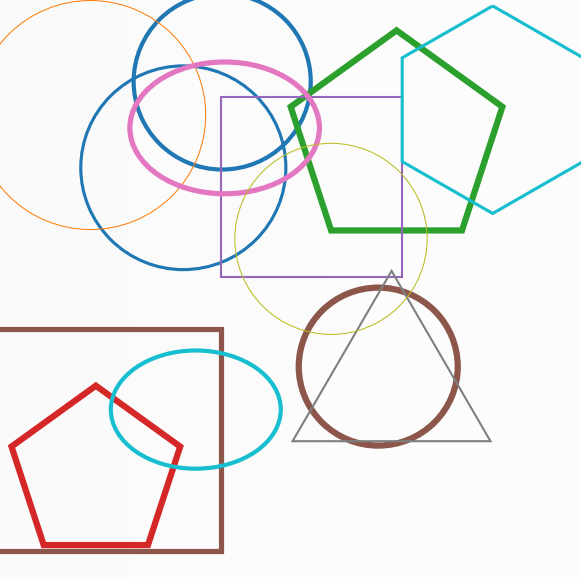[{"shape": "circle", "thickness": 1.5, "radius": 0.88, "center": [0.315, 0.709]}, {"shape": "circle", "thickness": 2, "radius": 0.76, "center": [0.382, 0.858]}, {"shape": "circle", "thickness": 0.5, "radius": 0.99, "center": [0.156, 0.8]}, {"shape": "pentagon", "thickness": 3, "radius": 0.96, "center": [0.682, 0.755]}, {"shape": "pentagon", "thickness": 3, "radius": 0.76, "center": [0.165, 0.179]}, {"shape": "square", "thickness": 1, "radius": 0.78, "center": [0.536, 0.675]}, {"shape": "circle", "thickness": 3, "radius": 0.68, "center": [0.651, 0.364]}, {"shape": "square", "thickness": 2.5, "radius": 0.96, "center": [0.189, 0.237]}, {"shape": "oval", "thickness": 2.5, "radius": 0.82, "center": [0.386, 0.778]}, {"shape": "triangle", "thickness": 1, "radius": 0.98, "center": [0.674, 0.333]}, {"shape": "circle", "thickness": 0.5, "radius": 0.83, "center": [0.569, 0.586]}, {"shape": "hexagon", "thickness": 1.5, "radius": 0.9, "center": [0.848, 0.809]}, {"shape": "oval", "thickness": 2, "radius": 0.73, "center": [0.337, 0.29]}]